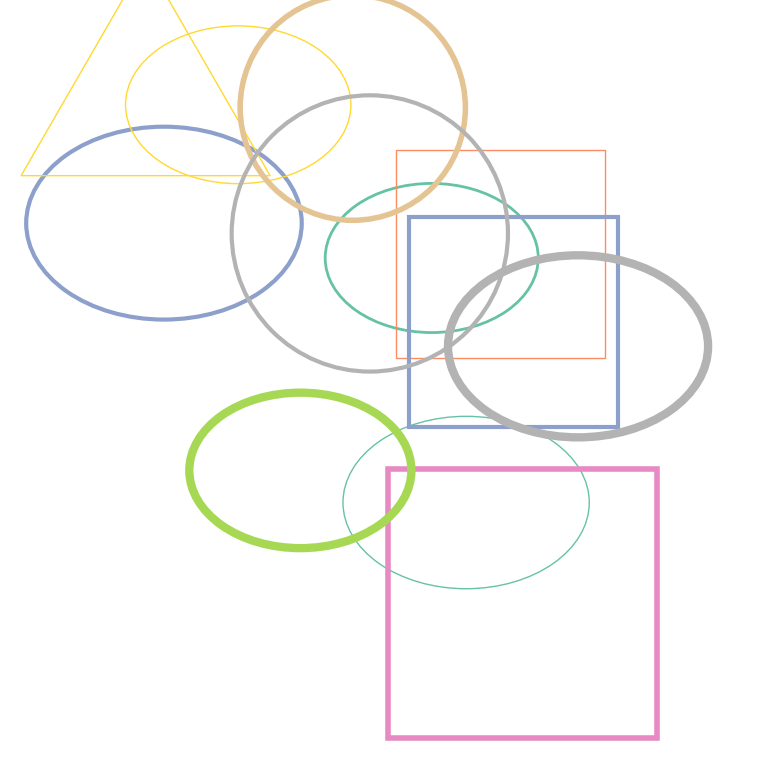[{"shape": "oval", "thickness": 1, "radius": 0.69, "center": [0.561, 0.665]}, {"shape": "oval", "thickness": 0.5, "radius": 0.8, "center": [0.605, 0.347]}, {"shape": "square", "thickness": 0.5, "radius": 0.68, "center": [0.65, 0.67]}, {"shape": "oval", "thickness": 1.5, "radius": 0.89, "center": [0.213, 0.71]}, {"shape": "square", "thickness": 1.5, "radius": 0.68, "center": [0.667, 0.582]}, {"shape": "square", "thickness": 2, "radius": 0.87, "center": [0.679, 0.216]}, {"shape": "oval", "thickness": 3, "radius": 0.72, "center": [0.39, 0.389]}, {"shape": "triangle", "thickness": 0.5, "radius": 0.93, "center": [0.189, 0.865]}, {"shape": "oval", "thickness": 0.5, "radius": 0.73, "center": [0.309, 0.864]}, {"shape": "circle", "thickness": 2, "radius": 0.73, "center": [0.458, 0.86]}, {"shape": "oval", "thickness": 3, "radius": 0.84, "center": [0.751, 0.55]}, {"shape": "circle", "thickness": 1.5, "radius": 0.9, "center": [0.48, 0.697]}]